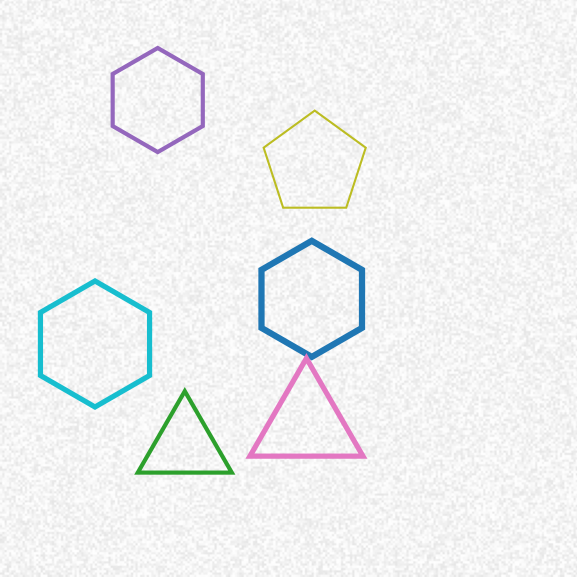[{"shape": "hexagon", "thickness": 3, "radius": 0.5, "center": [0.54, 0.482]}, {"shape": "triangle", "thickness": 2, "radius": 0.47, "center": [0.32, 0.228]}, {"shape": "hexagon", "thickness": 2, "radius": 0.45, "center": [0.273, 0.826]}, {"shape": "triangle", "thickness": 2.5, "radius": 0.56, "center": [0.531, 0.266]}, {"shape": "pentagon", "thickness": 1, "radius": 0.46, "center": [0.545, 0.715]}, {"shape": "hexagon", "thickness": 2.5, "radius": 0.55, "center": [0.165, 0.404]}]